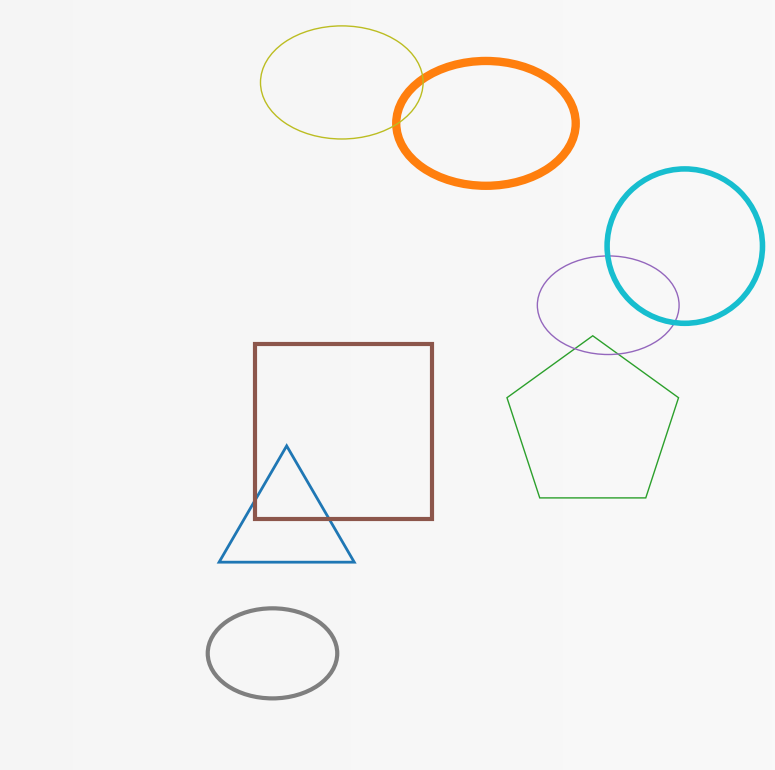[{"shape": "triangle", "thickness": 1, "radius": 0.5, "center": [0.37, 0.32]}, {"shape": "oval", "thickness": 3, "radius": 0.58, "center": [0.627, 0.84]}, {"shape": "pentagon", "thickness": 0.5, "radius": 0.58, "center": [0.765, 0.448]}, {"shape": "oval", "thickness": 0.5, "radius": 0.46, "center": [0.785, 0.604]}, {"shape": "square", "thickness": 1.5, "radius": 0.57, "center": [0.444, 0.439]}, {"shape": "oval", "thickness": 1.5, "radius": 0.42, "center": [0.352, 0.151]}, {"shape": "oval", "thickness": 0.5, "radius": 0.52, "center": [0.441, 0.893]}, {"shape": "circle", "thickness": 2, "radius": 0.5, "center": [0.884, 0.68]}]